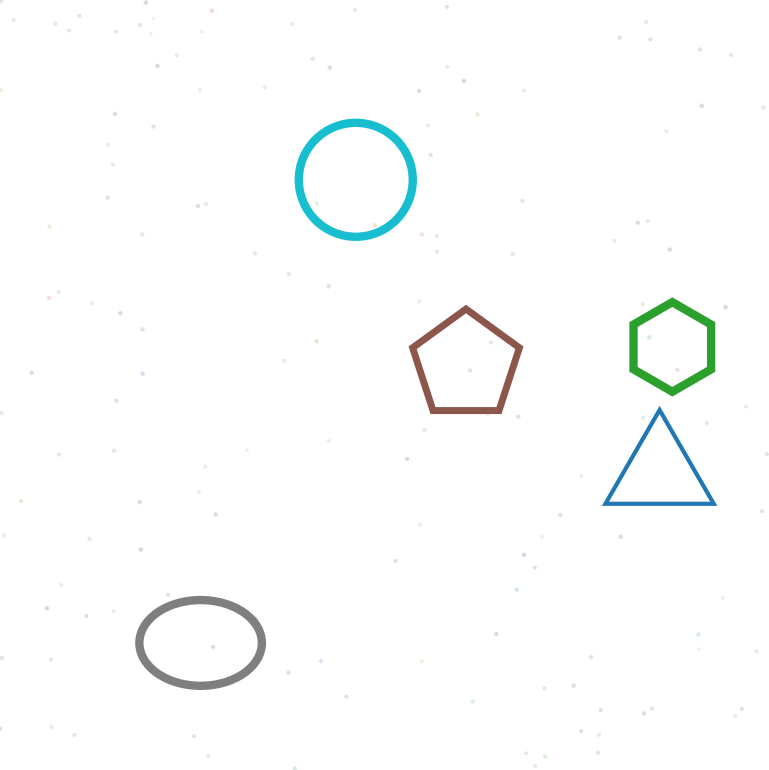[{"shape": "triangle", "thickness": 1.5, "radius": 0.41, "center": [0.857, 0.386]}, {"shape": "hexagon", "thickness": 3, "radius": 0.29, "center": [0.873, 0.549]}, {"shape": "pentagon", "thickness": 2.5, "radius": 0.36, "center": [0.605, 0.526]}, {"shape": "oval", "thickness": 3, "radius": 0.4, "center": [0.261, 0.165]}, {"shape": "circle", "thickness": 3, "radius": 0.37, "center": [0.462, 0.766]}]